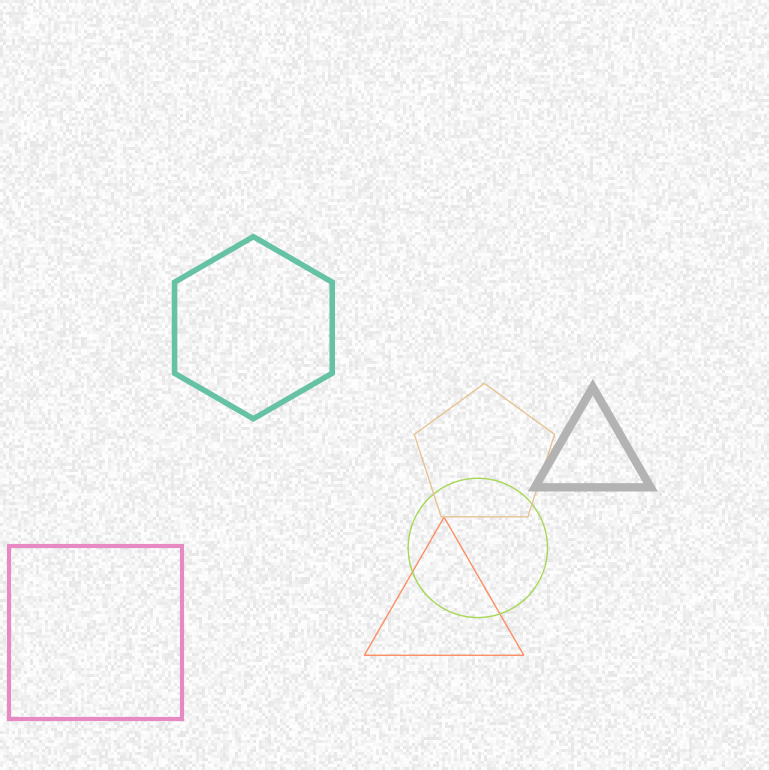[{"shape": "hexagon", "thickness": 2, "radius": 0.59, "center": [0.329, 0.574]}, {"shape": "triangle", "thickness": 0.5, "radius": 0.6, "center": [0.577, 0.209]}, {"shape": "square", "thickness": 1.5, "radius": 0.56, "center": [0.124, 0.178]}, {"shape": "circle", "thickness": 0.5, "radius": 0.45, "center": [0.621, 0.288]}, {"shape": "pentagon", "thickness": 0.5, "radius": 0.48, "center": [0.629, 0.406]}, {"shape": "triangle", "thickness": 3, "radius": 0.43, "center": [0.77, 0.41]}]